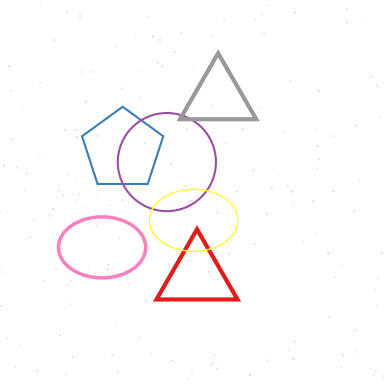[{"shape": "triangle", "thickness": 3, "radius": 0.61, "center": [0.512, 0.283]}, {"shape": "pentagon", "thickness": 1.5, "radius": 0.55, "center": [0.319, 0.612]}, {"shape": "circle", "thickness": 1.5, "radius": 0.64, "center": [0.433, 0.579]}, {"shape": "oval", "thickness": 1, "radius": 0.57, "center": [0.503, 0.428]}, {"shape": "oval", "thickness": 2.5, "radius": 0.57, "center": [0.265, 0.357]}, {"shape": "triangle", "thickness": 3, "radius": 0.57, "center": [0.567, 0.747]}]